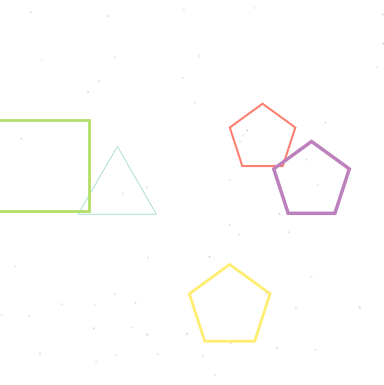[{"shape": "triangle", "thickness": 0.5, "radius": 0.59, "center": [0.305, 0.502]}, {"shape": "pentagon", "thickness": 1.5, "radius": 0.45, "center": [0.682, 0.641]}, {"shape": "square", "thickness": 2, "radius": 0.59, "center": [0.113, 0.57]}, {"shape": "pentagon", "thickness": 2.5, "radius": 0.52, "center": [0.809, 0.529]}, {"shape": "pentagon", "thickness": 2, "radius": 0.55, "center": [0.597, 0.203]}]